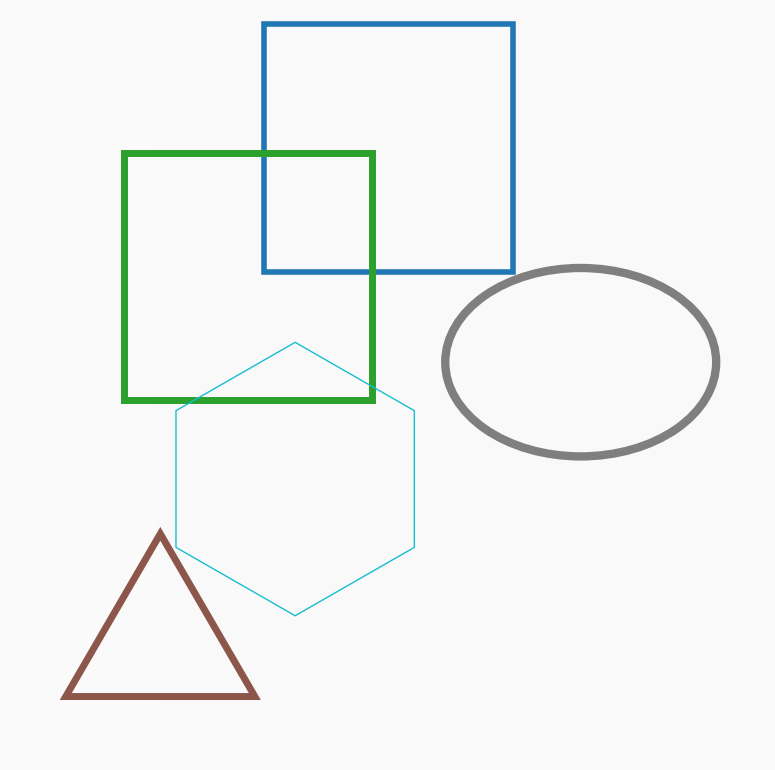[{"shape": "square", "thickness": 2, "radius": 0.8, "center": [0.502, 0.808]}, {"shape": "square", "thickness": 2.5, "radius": 0.8, "center": [0.32, 0.641]}, {"shape": "triangle", "thickness": 2.5, "radius": 0.7, "center": [0.207, 0.166]}, {"shape": "oval", "thickness": 3, "radius": 0.87, "center": [0.749, 0.53]}, {"shape": "hexagon", "thickness": 0.5, "radius": 0.89, "center": [0.381, 0.378]}]